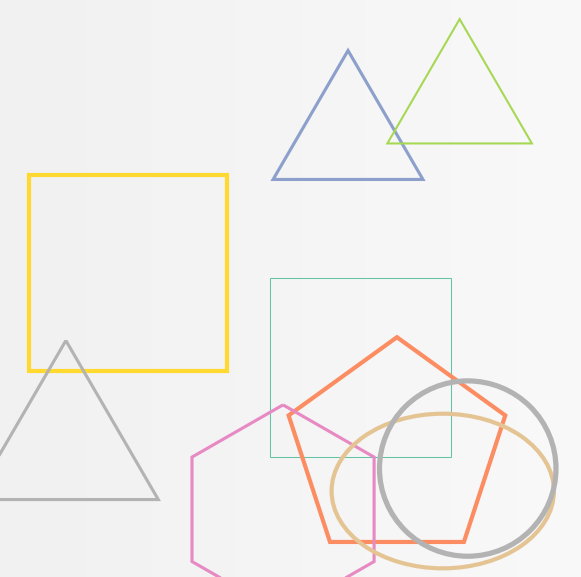[{"shape": "square", "thickness": 0.5, "radius": 0.78, "center": [0.619, 0.363]}, {"shape": "pentagon", "thickness": 2, "radius": 0.98, "center": [0.683, 0.219]}, {"shape": "triangle", "thickness": 1.5, "radius": 0.74, "center": [0.599, 0.763]}, {"shape": "hexagon", "thickness": 1.5, "radius": 0.9, "center": [0.487, 0.117]}, {"shape": "triangle", "thickness": 1, "radius": 0.72, "center": [0.791, 0.823]}, {"shape": "square", "thickness": 2, "radius": 0.85, "center": [0.221, 0.527]}, {"shape": "oval", "thickness": 2, "radius": 0.96, "center": [0.762, 0.149]}, {"shape": "circle", "thickness": 2.5, "radius": 0.76, "center": [0.805, 0.188]}, {"shape": "triangle", "thickness": 1.5, "radius": 0.92, "center": [0.113, 0.226]}]